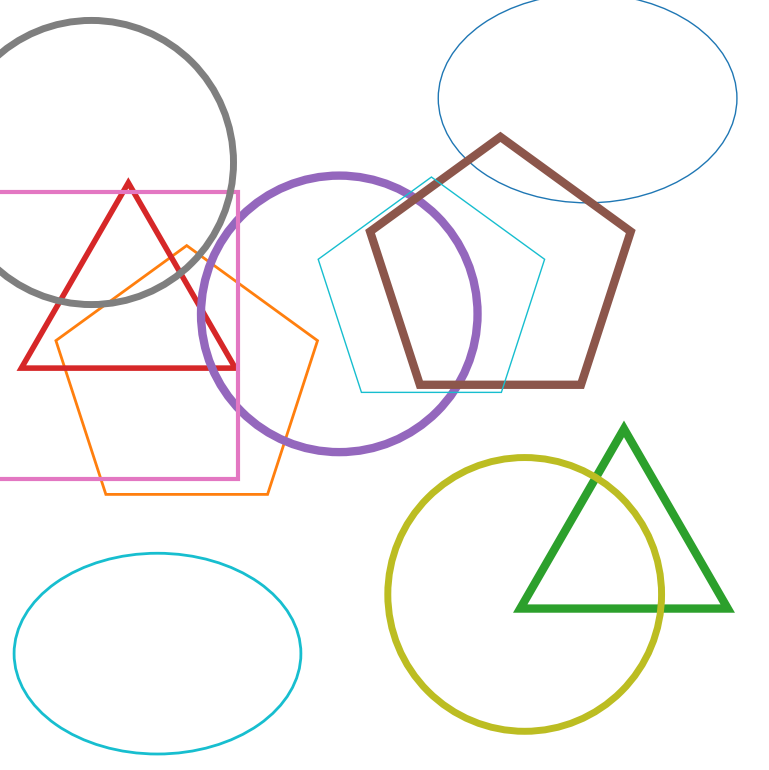[{"shape": "oval", "thickness": 0.5, "radius": 0.97, "center": [0.763, 0.872]}, {"shape": "pentagon", "thickness": 1, "radius": 0.89, "center": [0.242, 0.502]}, {"shape": "triangle", "thickness": 3, "radius": 0.78, "center": [0.81, 0.287]}, {"shape": "triangle", "thickness": 2, "radius": 0.8, "center": [0.167, 0.602]}, {"shape": "circle", "thickness": 3, "radius": 0.9, "center": [0.441, 0.592]}, {"shape": "pentagon", "thickness": 3, "radius": 0.89, "center": [0.65, 0.644]}, {"shape": "square", "thickness": 1.5, "radius": 0.93, "center": [0.122, 0.564]}, {"shape": "circle", "thickness": 2.5, "radius": 0.92, "center": [0.119, 0.789]}, {"shape": "circle", "thickness": 2.5, "radius": 0.89, "center": [0.681, 0.228]}, {"shape": "oval", "thickness": 1, "radius": 0.93, "center": [0.205, 0.151]}, {"shape": "pentagon", "thickness": 0.5, "radius": 0.77, "center": [0.56, 0.615]}]